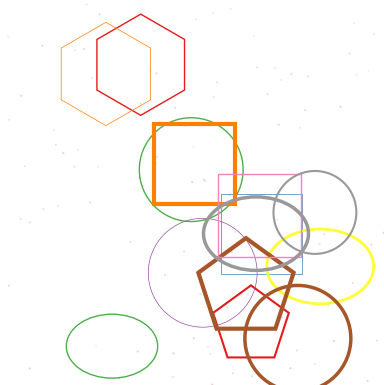[{"shape": "pentagon", "thickness": 1.5, "radius": 0.52, "center": [0.652, 0.155]}, {"shape": "hexagon", "thickness": 1, "radius": 0.66, "center": [0.366, 0.832]}, {"shape": "square", "thickness": 0.5, "radius": 0.52, "center": [0.68, 0.393]}, {"shape": "oval", "thickness": 1, "radius": 0.59, "center": [0.291, 0.101]}, {"shape": "circle", "thickness": 1, "radius": 0.67, "center": [0.497, 0.559]}, {"shape": "circle", "thickness": 0.5, "radius": 0.71, "center": [0.527, 0.292]}, {"shape": "hexagon", "thickness": 0.5, "radius": 0.67, "center": [0.275, 0.808]}, {"shape": "square", "thickness": 3, "radius": 0.52, "center": [0.506, 0.574]}, {"shape": "oval", "thickness": 2, "radius": 0.69, "center": [0.832, 0.308]}, {"shape": "pentagon", "thickness": 3, "radius": 0.65, "center": [0.639, 0.251]}, {"shape": "circle", "thickness": 2.5, "radius": 0.69, "center": [0.774, 0.121]}, {"shape": "square", "thickness": 1, "radius": 0.54, "center": [0.674, 0.441]}, {"shape": "circle", "thickness": 1.5, "radius": 0.54, "center": [0.818, 0.448]}, {"shape": "oval", "thickness": 2.5, "radius": 0.68, "center": [0.665, 0.393]}]